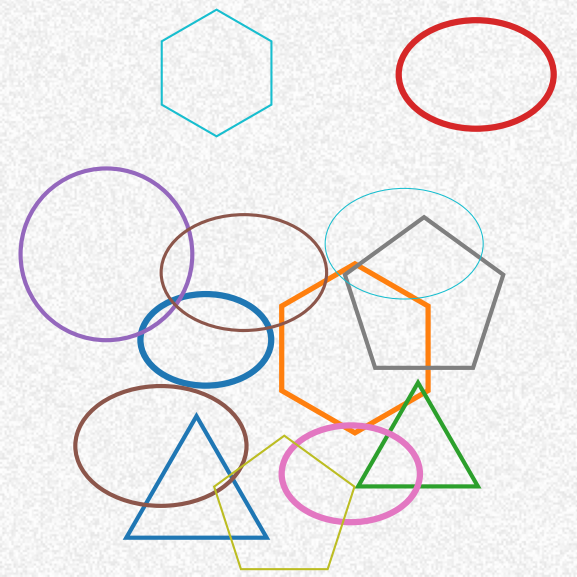[{"shape": "oval", "thickness": 3, "radius": 0.57, "center": [0.356, 0.411]}, {"shape": "triangle", "thickness": 2, "radius": 0.7, "center": [0.34, 0.138]}, {"shape": "hexagon", "thickness": 2.5, "radius": 0.73, "center": [0.615, 0.396]}, {"shape": "triangle", "thickness": 2, "radius": 0.6, "center": [0.724, 0.217]}, {"shape": "oval", "thickness": 3, "radius": 0.67, "center": [0.825, 0.87]}, {"shape": "circle", "thickness": 2, "radius": 0.74, "center": [0.184, 0.559]}, {"shape": "oval", "thickness": 2, "radius": 0.74, "center": [0.279, 0.227]}, {"shape": "oval", "thickness": 1.5, "radius": 0.72, "center": [0.422, 0.527]}, {"shape": "oval", "thickness": 3, "radius": 0.6, "center": [0.607, 0.179]}, {"shape": "pentagon", "thickness": 2, "radius": 0.72, "center": [0.734, 0.479]}, {"shape": "pentagon", "thickness": 1, "radius": 0.64, "center": [0.492, 0.117]}, {"shape": "oval", "thickness": 0.5, "radius": 0.68, "center": [0.7, 0.577]}, {"shape": "hexagon", "thickness": 1, "radius": 0.55, "center": [0.375, 0.873]}]